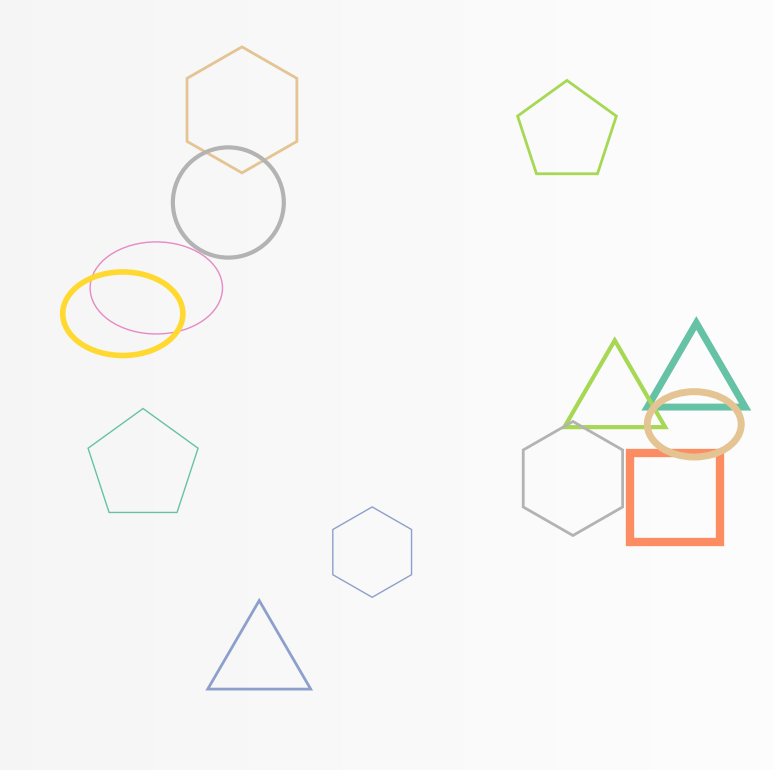[{"shape": "triangle", "thickness": 2.5, "radius": 0.36, "center": [0.899, 0.508]}, {"shape": "pentagon", "thickness": 0.5, "radius": 0.37, "center": [0.185, 0.395]}, {"shape": "square", "thickness": 3, "radius": 0.29, "center": [0.871, 0.353]}, {"shape": "triangle", "thickness": 1, "radius": 0.38, "center": [0.334, 0.143]}, {"shape": "hexagon", "thickness": 0.5, "radius": 0.29, "center": [0.48, 0.283]}, {"shape": "oval", "thickness": 0.5, "radius": 0.43, "center": [0.202, 0.626]}, {"shape": "pentagon", "thickness": 1, "radius": 0.34, "center": [0.732, 0.829]}, {"shape": "triangle", "thickness": 1.5, "radius": 0.38, "center": [0.793, 0.483]}, {"shape": "oval", "thickness": 2, "radius": 0.39, "center": [0.158, 0.593]}, {"shape": "hexagon", "thickness": 1, "radius": 0.41, "center": [0.312, 0.857]}, {"shape": "oval", "thickness": 2.5, "radius": 0.3, "center": [0.896, 0.449]}, {"shape": "hexagon", "thickness": 1, "radius": 0.37, "center": [0.739, 0.379]}, {"shape": "circle", "thickness": 1.5, "radius": 0.36, "center": [0.295, 0.737]}]